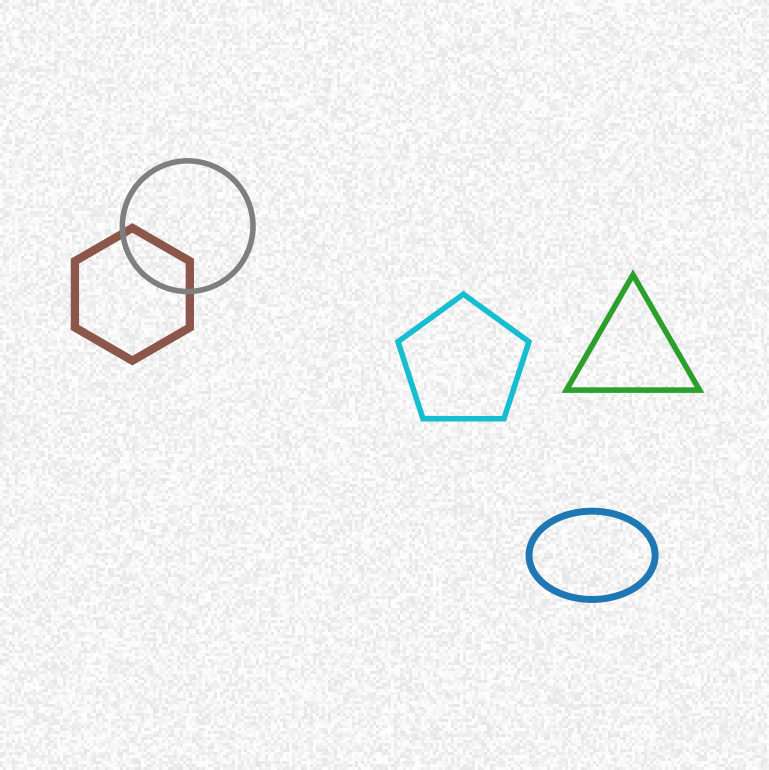[{"shape": "oval", "thickness": 2.5, "radius": 0.41, "center": [0.769, 0.279]}, {"shape": "triangle", "thickness": 2, "radius": 0.5, "center": [0.822, 0.543]}, {"shape": "hexagon", "thickness": 3, "radius": 0.43, "center": [0.172, 0.618]}, {"shape": "circle", "thickness": 2, "radius": 0.42, "center": [0.244, 0.706]}, {"shape": "pentagon", "thickness": 2, "radius": 0.45, "center": [0.602, 0.529]}]